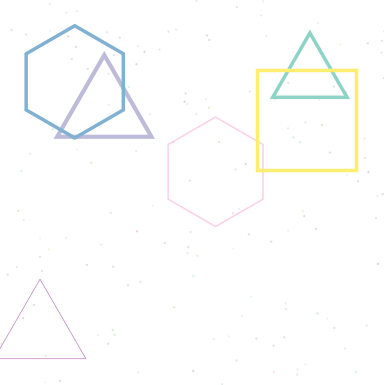[{"shape": "triangle", "thickness": 2.5, "radius": 0.56, "center": [0.805, 0.803]}, {"shape": "triangle", "thickness": 3, "radius": 0.71, "center": [0.271, 0.715]}, {"shape": "hexagon", "thickness": 2.5, "radius": 0.73, "center": [0.194, 0.787]}, {"shape": "hexagon", "thickness": 1, "radius": 0.71, "center": [0.56, 0.554]}, {"shape": "triangle", "thickness": 0.5, "radius": 0.69, "center": [0.104, 0.137]}, {"shape": "square", "thickness": 2.5, "radius": 0.64, "center": [0.797, 0.688]}]